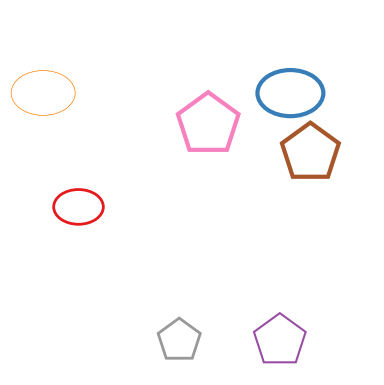[{"shape": "oval", "thickness": 2, "radius": 0.32, "center": [0.204, 0.463]}, {"shape": "oval", "thickness": 3, "radius": 0.43, "center": [0.754, 0.758]}, {"shape": "pentagon", "thickness": 1.5, "radius": 0.35, "center": [0.727, 0.116]}, {"shape": "oval", "thickness": 0.5, "radius": 0.42, "center": [0.112, 0.759]}, {"shape": "pentagon", "thickness": 3, "radius": 0.39, "center": [0.806, 0.604]}, {"shape": "pentagon", "thickness": 3, "radius": 0.41, "center": [0.541, 0.678]}, {"shape": "pentagon", "thickness": 2, "radius": 0.29, "center": [0.466, 0.116]}]